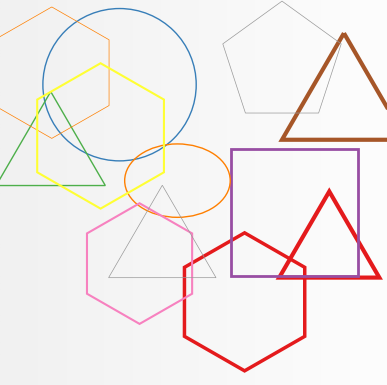[{"shape": "triangle", "thickness": 3, "radius": 0.75, "center": [0.85, 0.354]}, {"shape": "hexagon", "thickness": 2.5, "radius": 0.9, "center": [0.631, 0.216]}, {"shape": "circle", "thickness": 1, "radius": 0.99, "center": [0.309, 0.78]}, {"shape": "triangle", "thickness": 1, "radius": 0.81, "center": [0.131, 0.599]}, {"shape": "square", "thickness": 2, "radius": 0.82, "center": [0.76, 0.448]}, {"shape": "oval", "thickness": 1, "radius": 0.68, "center": [0.458, 0.531]}, {"shape": "hexagon", "thickness": 0.5, "radius": 0.85, "center": [0.134, 0.811]}, {"shape": "hexagon", "thickness": 1.5, "radius": 0.94, "center": [0.26, 0.647]}, {"shape": "triangle", "thickness": 3, "radius": 0.92, "center": [0.888, 0.729]}, {"shape": "hexagon", "thickness": 1.5, "radius": 0.78, "center": [0.36, 0.315]}, {"shape": "triangle", "thickness": 0.5, "radius": 0.8, "center": [0.419, 0.359]}, {"shape": "pentagon", "thickness": 0.5, "radius": 0.8, "center": [0.728, 0.836]}]